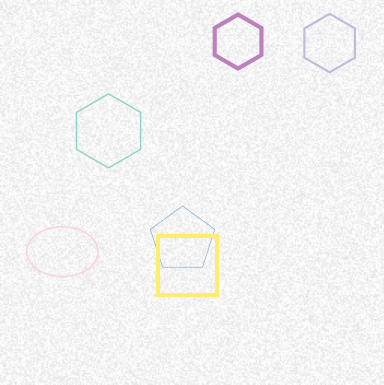[{"shape": "hexagon", "thickness": 1, "radius": 0.48, "center": [0.282, 0.66]}, {"shape": "hexagon", "thickness": 1.5, "radius": 0.38, "center": [0.856, 0.888]}, {"shape": "pentagon", "thickness": 0.5, "radius": 0.44, "center": [0.474, 0.377]}, {"shape": "oval", "thickness": 1, "radius": 0.46, "center": [0.162, 0.346]}, {"shape": "hexagon", "thickness": 3, "radius": 0.35, "center": [0.618, 0.892]}, {"shape": "square", "thickness": 3, "radius": 0.38, "center": [0.486, 0.31]}]